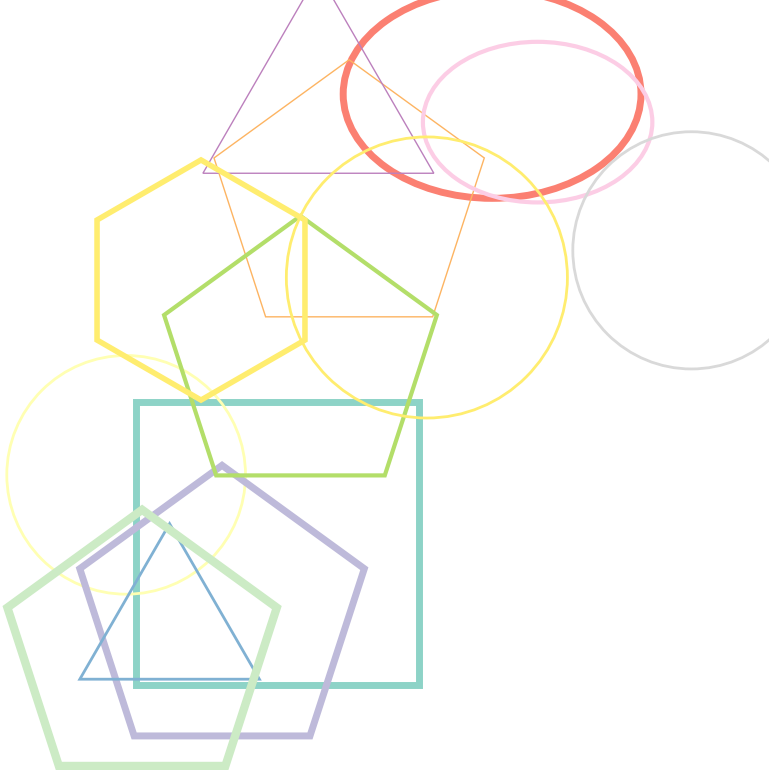[{"shape": "square", "thickness": 2.5, "radius": 0.92, "center": [0.36, 0.294]}, {"shape": "circle", "thickness": 1, "radius": 0.77, "center": [0.164, 0.383]}, {"shape": "pentagon", "thickness": 2.5, "radius": 0.97, "center": [0.288, 0.201]}, {"shape": "oval", "thickness": 2.5, "radius": 0.97, "center": [0.639, 0.878]}, {"shape": "triangle", "thickness": 1, "radius": 0.67, "center": [0.22, 0.185]}, {"shape": "pentagon", "thickness": 0.5, "radius": 0.92, "center": [0.453, 0.738]}, {"shape": "pentagon", "thickness": 1.5, "radius": 0.93, "center": [0.39, 0.533]}, {"shape": "oval", "thickness": 1.5, "radius": 0.74, "center": [0.698, 0.841]}, {"shape": "circle", "thickness": 1, "radius": 0.77, "center": [0.898, 0.675]}, {"shape": "triangle", "thickness": 0.5, "radius": 0.87, "center": [0.413, 0.862]}, {"shape": "pentagon", "thickness": 3, "radius": 0.92, "center": [0.185, 0.154]}, {"shape": "hexagon", "thickness": 2, "radius": 0.78, "center": [0.261, 0.636]}, {"shape": "circle", "thickness": 1, "radius": 0.91, "center": [0.554, 0.64]}]